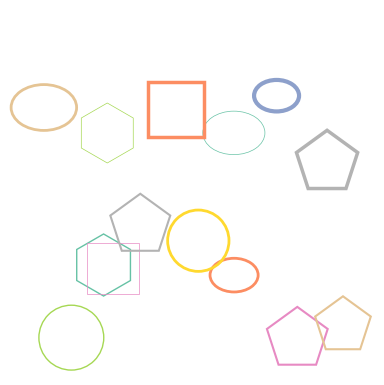[{"shape": "oval", "thickness": 0.5, "radius": 0.4, "center": [0.607, 0.655]}, {"shape": "hexagon", "thickness": 1, "radius": 0.4, "center": [0.269, 0.312]}, {"shape": "oval", "thickness": 2, "radius": 0.31, "center": [0.608, 0.285]}, {"shape": "square", "thickness": 2.5, "radius": 0.36, "center": [0.458, 0.716]}, {"shape": "oval", "thickness": 3, "radius": 0.29, "center": [0.718, 0.751]}, {"shape": "square", "thickness": 0.5, "radius": 0.33, "center": [0.293, 0.302]}, {"shape": "pentagon", "thickness": 1.5, "radius": 0.42, "center": [0.772, 0.12]}, {"shape": "hexagon", "thickness": 0.5, "radius": 0.39, "center": [0.279, 0.655]}, {"shape": "circle", "thickness": 1, "radius": 0.42, "center": [0.185, 0.123]}, {"shape": "circle", "thickness": 2, "radius": 0.4, "center": [0.515, 0.375]}, {"shape": "oval", "thickness": 2, "radius": 0.43, "center": [0.114, 0.721]}, {"shape": "pentagon", "thickness": 1.5, "radius": 0.38, "center": [0.891, 0.154]}, {"shape": "pentagon", "thickness": 1.5, "radius": 0.41, "center": [0.364, 0.415]}, {"shape": "pentagon", "thickness": 2.5, "radius": 0.42, "center": [0.85, 0.578]}]